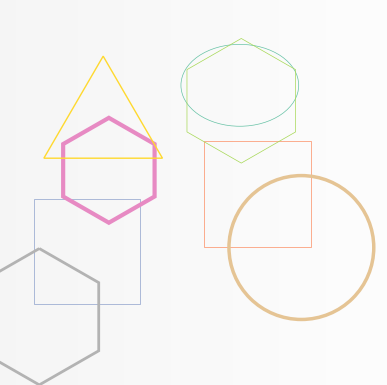[{"shape": "oval", "thickness": 0.5, "radius": 0.76, "center": [0.619, 0.778]}, {"shape": "square", "thickness": 0.5, "radius": 0.69, "center": [0.664, 0.496]}, {"shape": "square", "thickness": 0.5, "radius": 0.68, "center": [0.225, 0.347]}, {"shape": "hexagon", "thickness": 3, "radius": 0.68, "center": [0.281, 0.558]}, {"shape": "hexagon", "thickness": 0.5, "radius": 0.81, "center": [0.623, 0.738]}, {"shape": "triangle", "thickness": 1, "radius": 0.88, "center": [0.266, 0.677]}, {"shape": "circle", "thickness": 2.5, "radius": 0.93, "center": [0.778, 0.357]}, {"shape": "hexagon", "thickness": 2, "radius": 0.89, "center": [0.101, 0.177]}]